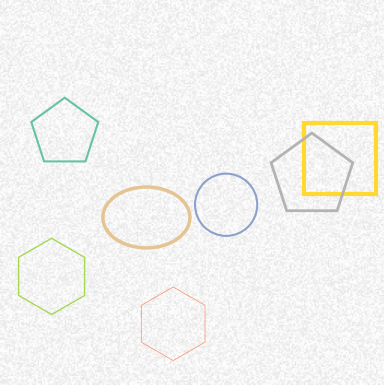[{"shape": "pentagon", "thickness": 1.5, "radius": 0.46, "center": [0.168, 0.655]}, {"shape": "hexagon", "thickness": 0.5, "radius": 0.48, "center": [0.45, 0.159]}, {"shape": "circle", "thickness": 1.5, "radius": 0.4, "center": [0.587, 0.468]}, {"shape": "hexagon", "thickness": 1, "radius": 0.49, "center": [0.134, 0.282]}, {"shape": "square", "thickness": 3, "radius": 0.46, "center": [0.883, 0.587]}, {"shape": "oval", "thickness": 2.5, "radius": 0.57, "center": [0.38, 0.435]}, {"shape": "pentagon", "thickness": 2, "radius": 0.56, "center": [0.81, 0.543]}]